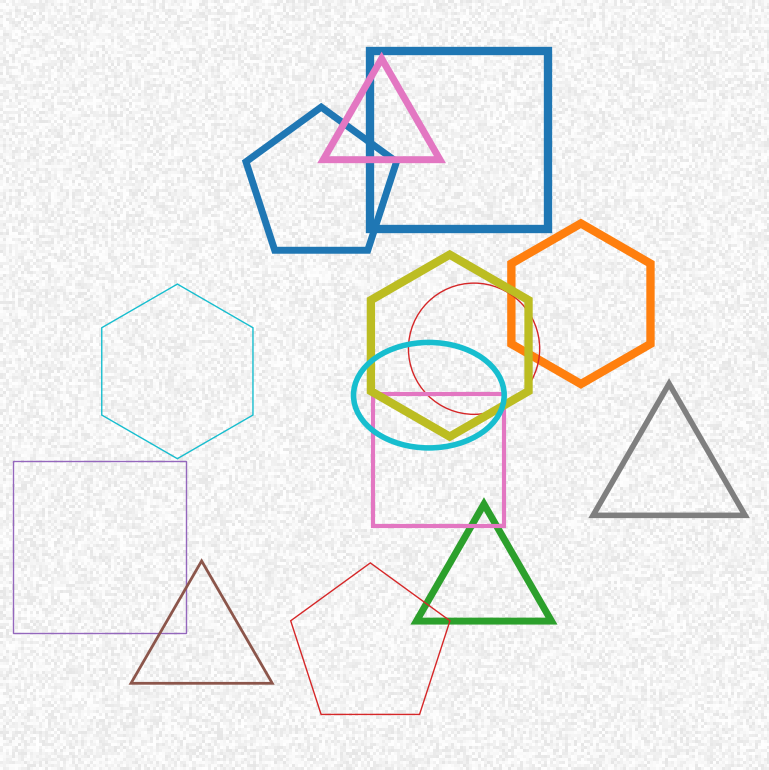[{"shape": "pentagon", "thickness": 2.5, "radius": 0.51, "center": [0.417, 0.758]}, {"shape": "square", "thickness": 3, "radius": 0.58, "center": [0.596, 0.818]}, {"shape": "hexagon", "thickness": 3, "radius": 0.52, "center": [0.754, 0.606]}, {"shape": "triangle", "thickness": 2.5, "radius": 0.51, "center": [0.629, 0.244]}, {"shape": "pentagon", "thickness": 0.5, "radius": 0.54, "center": [0.481, 0.16]}, {"shape": "circle", "thickness": 0.5, "radius": 0.43, "center": [0.616, 0.547]}, {"shape": "square", "thickness": 0.5, "radius": 0.56, "center": [0.129, 0.29]}, {"shape": "triangle", "thickness": 1, "radius": 0.53, "center": [0.262, 0.166]}, {"shape": "triangle", "thickness": 2.5, "radius": 0.44, "center": [0.496, 0.836]}, {"shape": "square", "thickness": 1.5, "radius": 0.43, "center": [0.57, 0.402]}, {"shape": "triangle", "thickness": 2, "radius": 0.57, "center": [0.869, 0.388]}, {"shape": "hexagon", "thickness": 3, "radius": 0.59, "center": [0.584, 0.551]}, {"shape": "oval", "thickness": 2, "radius": 0.49, "center": [0.557, 0.487]}, {"shape": "hexagon", "thickness": 0.5, "radius": 0.57, "center": [0.23, 0.518]}]